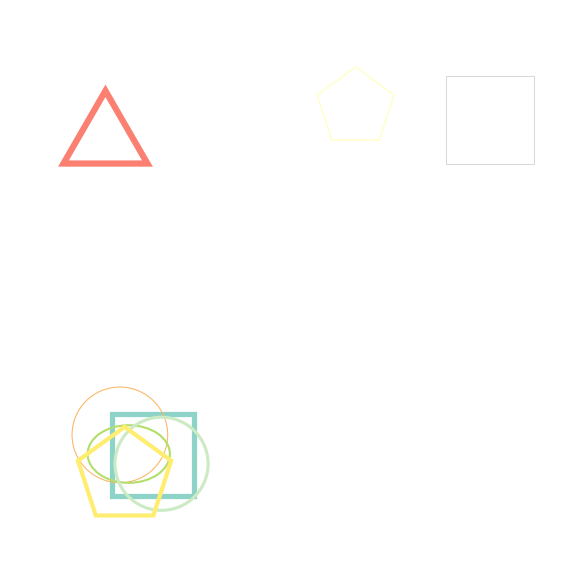[{"shape": "square", "thickness": 2.5, "radius": 0.35, "center": [0.265, 0.211]}, {"shape": "pentagon", "thickness": 0.5, "radius": 0.35, "center": [0.616, 0.813]}, {"shape": "triangle", "thickness": 3, "radius": 0.42, "center": [0.183, 0.758]}, {"shape": "circle", "thickness": 0.5, "radius": 0.41, "center": [0.208, 0.246]}, {"shape": "oval", "thickness": 1, "radius": 0.36, "center": [0.223, 0.213]}, {"shape": "square", "thickness": 0.5, "radius": 0.38, "center": [0.849, 0.791]}, {"shape": "circle", "thickness": 1.5, "radius": 0.4, "center": [0.28, 0.196]}, {"shape": "pentagon", "thickness": 2, "radius": 0.42, "center": [0.216, 0.175]}]